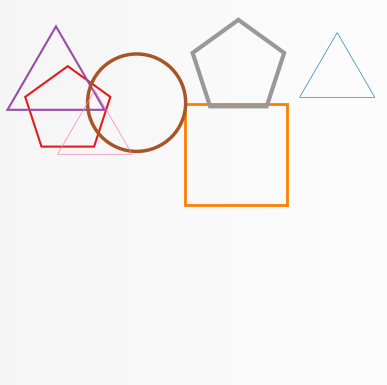[{"shape": "pentagon", "thickness": 1.5, "radius": 0.58, "center": [0.175, 0.713]}, {"shape": "triangle", "thickness": 0.5, "radius": 0.56, "center": [0.87, 0.803]}, {"shape": "triangle", "thickness": 1.5, "radius": 0.72, "center": [0.144, 0.787]}, {"shape": "square", "thickness": 2, "radius": 0.66, "center": [0.608, 0.598]}, {"shape": "circle", "thickness": 2.5, "radius": 0.63, "center": [0.353, 0.733]}, {"shape": "triangle", "thickness": 0.5, "radius": 0.56, "center": [0.245, 0.655]}, {"shape": "pentagon", "thickness": 3, "radius": 0.62, "center": [0.615, 0.824]}]